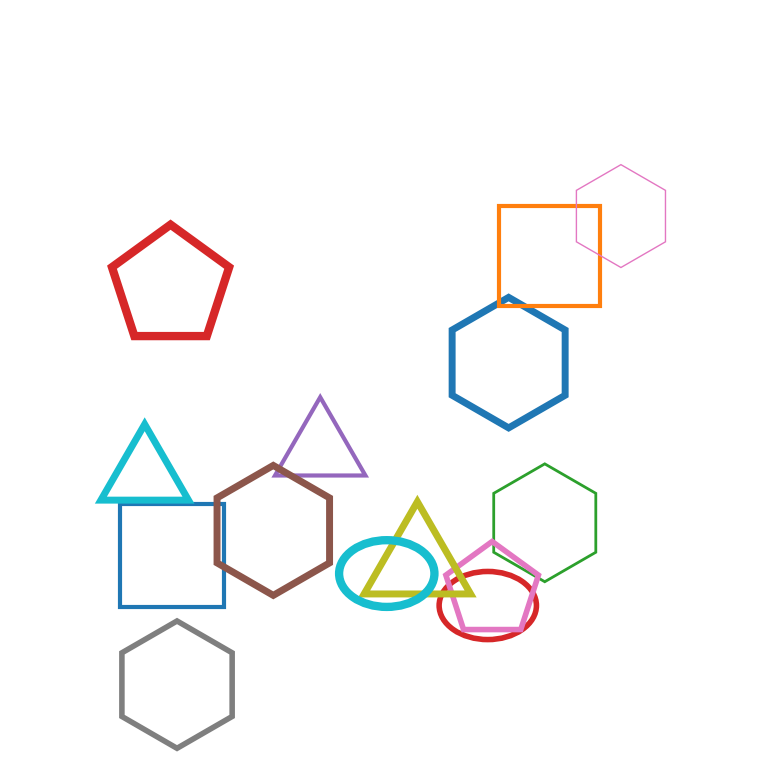[{"shape": "square", "thickness": 1.5, "radius": 0.34, "center": [0.223, 0.278]}, {"shape": "hexagon", "thickness": 2.5, "radius": 0.42, "center": [0.661, 0.529]}, {"shape": "square", "thickness": 1.5, "radius": 0.33, "center": [0.714, 0.668]}, {"shape": "hexagon", "thickness": 1, "radius": 0.38, "center": [0.707, 0.321]}, {"shape": "pentagon", "thickness": 3, "radius": 0.4, "center": [0.222, 0.628]}, {"shape": "oval", "thickness": 2, "radius": 0.32, "center": [0.633, 0.214]}, {"shape": "triangle", "thickness": 1.5, "radius": 0.34, "center": [0.416, 0.416]}, {"shape": "hexagon", "thickness": 2.5, "radius": 0.42, "center": [0.355, 0.311]}, {"shape": "pentagon", "thickness": 2, "radius": 0.32, "center": [0.639, 0.234]}, {"shape": "hexagon", "thickness": 0.5, "radius": 0.33, "center": [0.806, 0.719]}, {"shape": "hexagon", "thickness": 2, "radius": 0.41, "center": [0.23, 0.111]}, {"shape": "triangle", "thickness": 2.5, "radius": 0.4, "center": [0.542, 0.269]}, {"shape": "triangle", "thickness": 2.5, "radius": 0.33, "center": [0.188, 0.383]}, {"shape": "oval", "thickness": 3, "radius": 0.31, "center": [0.502, 0.255]}]